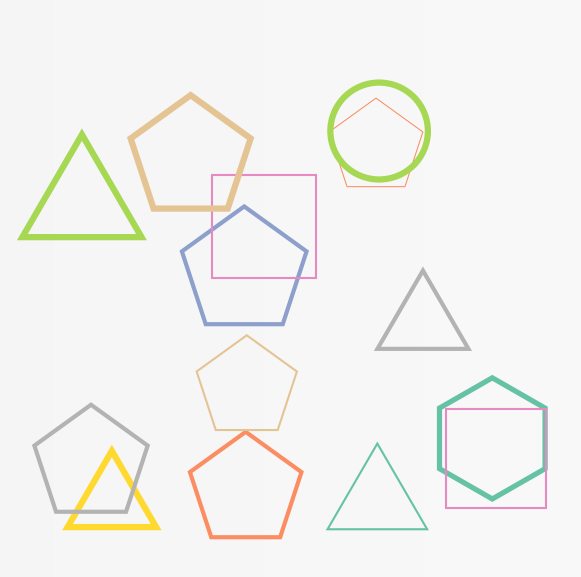[{"shape": "triangle", "thickness": 1, "radius": 0.49, "center": [0.649, 0.132]}, {"shape": "hexagon", "thickness": 2.5, "radius": 0.52, "center": [0.847, 0.24]}, {"shape": "pentagon", "thickness": 2, "radius": 0.5, "center": [0.423, 0.15]}, {"shape": "pentagon", "thickness": 0.5, "radius": 0.42, "center": [0.647, 0.744]}, {"shape": "pentagon", "thickness": 2, "radius": 0.56, "center": [0.42, 0.529]}, {"shape": "square", "thickness": 1, "radius": 0.43, "center": [0.854, 0.206]}, {"shape": "square", "thickness": 1, "radius": 0.45, "center": [0.454, 0.607]}, {"shape": "circle", "thickness": 3, "radius": 0.42, "center": [0.652, 0.772]}, {"shape": "triangle", "thickness": 3, "radius": 0.59, "center": [0.141, 0.648]}, {"shape": "triangle", "thickness": 3, "radius": 0.44, "center": [0.192, 0.13]}, {"shape": "pentagon", "thickness": 3, "radius": 0.54, "center": [0.328, 0.726]}, {"shape": "pentagon", "thickness": 1, "radius": 0.45, "center": [0.425, 0.328]}, {"shape": "pentagon", "thickness": 2, "radius": 0.51, "center": [0.157, 0.196]}, {"shape": "triangle", "thickness": 2, "radius": 0.45, "center": [0.728, 0.44]}]